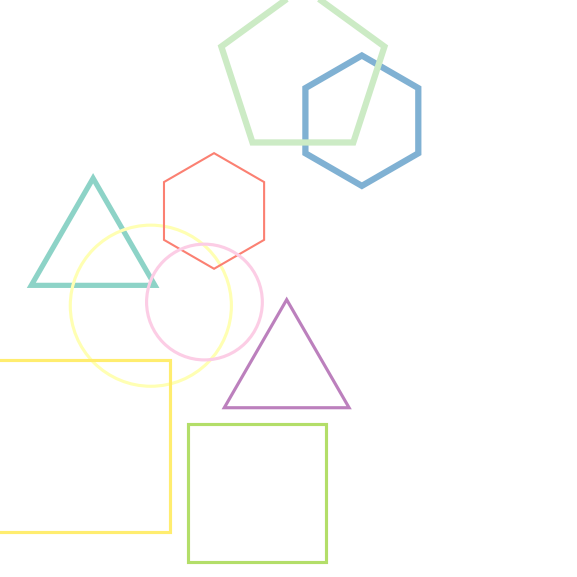[{"shape": "triangle", "thickness": 2.5, "radius": 0.62, "center": [0.161, 0.567]}, {"shape": "circle", "thickness": 1.5, "radius": 0.7, "center": [0.261, 0.47]}, {"shape": "hexagon", "thickness": 1, "radius": 0.5, "center": [0.371, 0.634]}, {"shape": "hexagon", "thickness": 3, "radius": 0.56, "center": [0.627, 0.79]}, {"shape": "square", "thickness": 1.5, "radius": 0.6, "center": [0.446, 0.146]}, {"shape": "circle", "thickness": 1.5, "radius": 0.5, "center": [0.354, 0.476]}, {"shape": "triangle", "thickness": 1.5, "radius": 0.62, "center": [0.496, 0.355]}, {"shape": "pentagon", "thickness": 3, "radius": 0.74, "center": [0.524, 0.873]}, {"shape": "square", "thickness": 1.5, "radius": 0.75, "center": [0.145, 0.227]}]